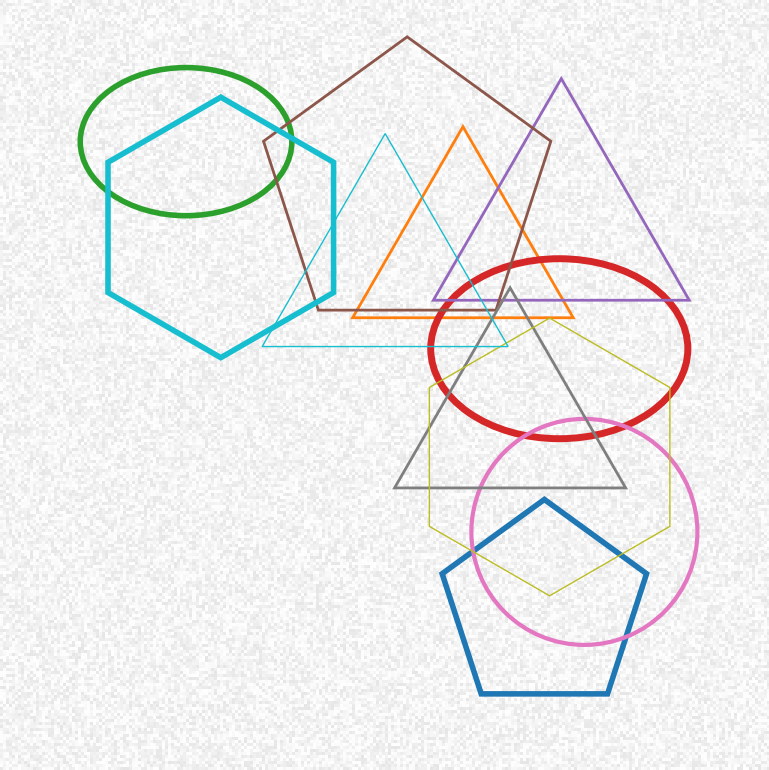[{"shape": "pentagon", "thickness": 2, "radius": 0.7, "center": [0.707, 0.212]}, {"shape": "triangle", "thickness": 1, "radius": 0.83, "center": [0.601, 0.67]}, {"shape": "oval", "thickness": 2, "radius": 0.69, "center": [0.242, 0.816]}, {"shape": "oval", "thickness": 2.5, "radius": 0.83, "center": [0.726, 0.547]}, {"shape": "triangle", "thickness": 1, "radius": 0.96, "center": [0.729, 0.706]}, {"shape": "pentagon", "thickness": 1, "radius": 0.98, "center": [0.529, 0.756]}, {"shape": "circle", "thickness": 1.5, "radius": 0.73, "center": [0.759, 0.309]}, {"shape": "triangle", "thickness": 1, "radius": 0.87, "center": [0.662, 0.453]}, {"shape": "hexagon", "thickness": 0.5, "radius": 0.9, "center": [0.714, 0.407]}, {"shape": "hexagon", "thickness": 2, "radius": 0.85, "center": [0.287, 0.705]}, {"shape": "triangle", "thickness": 0.5, "radius": 0.92, "center": [0.5, 0.642]}]